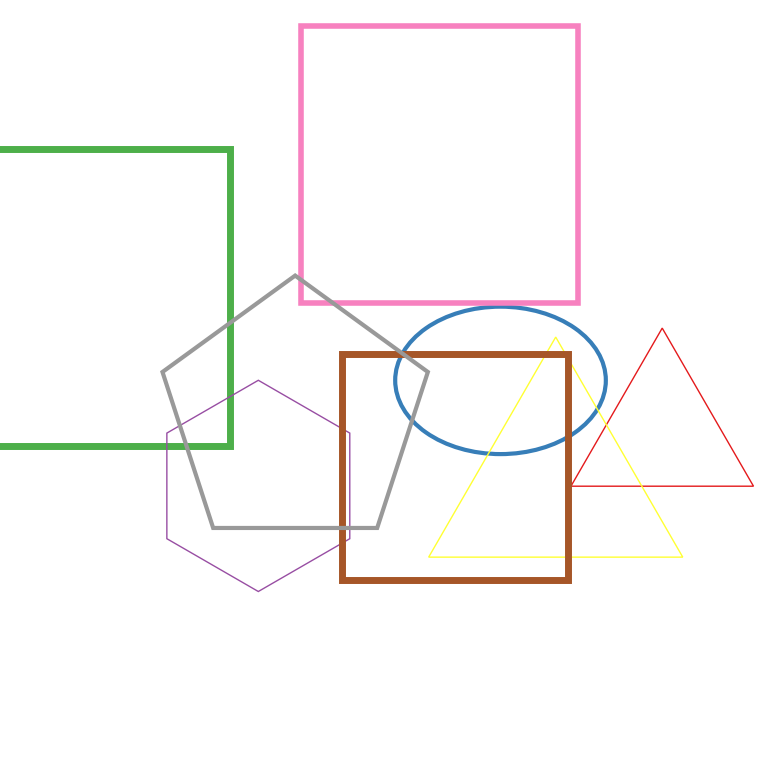[{"shape": "triangle", "thickness": 0.5, "radius": 0.68, "center": [0.86, 0.437]}, {"shape": "oval", "thickness": 1.5, "radius": 0.68, "center": [0.65, 0.506]}, {"shape": "square", "thickness": 2.5, "radius": 0.97, "center": [0.105, 0.614]}, {"shape": "hexagon", "thickness": 0.5, "radius": 0.69, "center": [0.335, 0.369]}, {"shape": "triangle", "thickness": 0.5, "radius": 0.95, "center": [0.722, 0.372]}, {"shape": "square", "thickness": 2.5, "radius": 0.73, "center": [0.591, 0.394]}, {"shape": "square", "thickness": 2, "radius": 0.9, "center": [0.571, 0.786]}, {"shape": "pentagon", "thickness": 1.5, "radius": 0.91, "center": [0.383, 0.461]}]